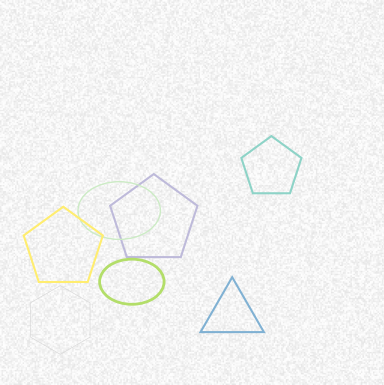[{"shape": "pentagon", "thickness": 1.5, "radius": 0.41, "center": [0.705, 0.564]}, {"shape": "pentagon", "thickness": 1.5, "radius": 0.6, "center": [0.399, 0.429]}, {"shape": "triangle", "thickness": 1.5, "radius": 0.48, "center": [0.603, 0.185]}, {"shape": "oval", "thickness": 2, "radius": 0.42, "center": [0.343, 0.268]}, {"shape": "hexagon", "thickness": 0.5, "radius": 0.45, "center": [0.157, 0.169]}, {"shape": "oval", "thickness": 1, "radius": 0.54, "center": [0.31, 0.453]}, {"shape": "pentagon", "thickness": 1.5, "radius": 0.54, "center": [0.164, 0.355]}]